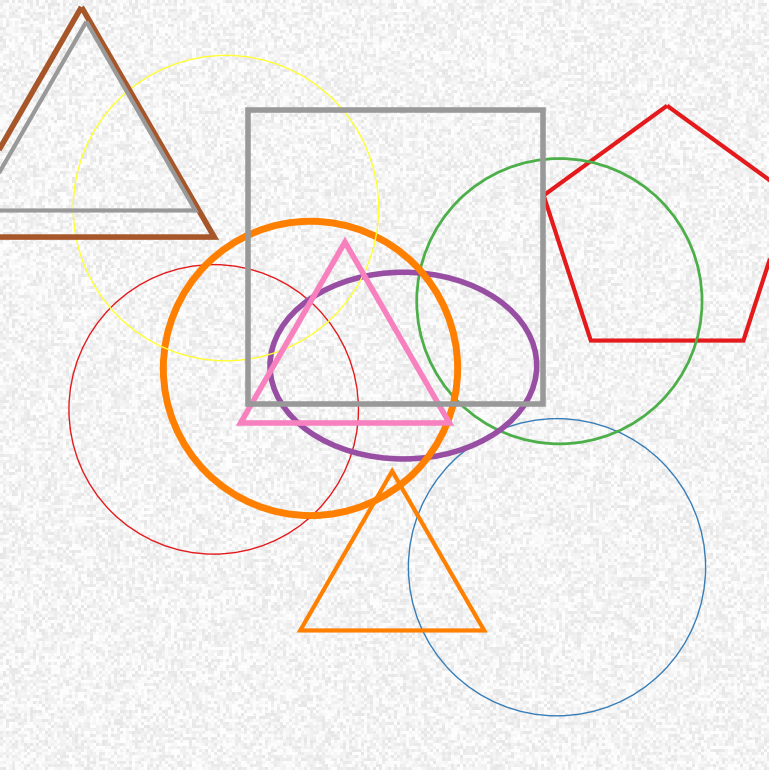[{"shape": "pentagon", "thickness": 1.5, "radius": 0.84, "center": [0.866, 0.694]}, {"shape": "circle", "thickness": 0.5, "radius": 0.94, "center": [0.278, 0.468]}, {"shape": "circle", "thickness": 0.5, "radius": 0.96, "center": [0.723, 0.263]}, {"shape": "circle", "thickness": 1, "radius": 0.93, "center": [0.726, 0.609]}, {"shape": "oval", "thickness": 2, "radius": 0.87, "center": [0.524, 0.525]}, {"shape": "circle", "thickness": 2.5, "radius": 0.96, "center": [0.403, 0.522]}, {"shape": "triangle", "thickness": 1.5, "radius": 0.69, "center": [0.509, 0.25]}, {"shape": "circle", "thickness": 0.5, "radius": 0.99, "center": [0.293, 0.73]}, {"shape": "triangle", "thickness": 2, "radius": 1.0, "center": [0.106, 0.792]}, {"shape": "triangle", "thickness": 2, "radius": 0.78, "center": [0.448, 0.529]}, {"shape": "triangle", "thickness": 1.5, "radius": 0.82, "center": [0.112, 0.808]}, {"shape": "square", "thickness": 2, "radius": 0.96, "center": [0.514, 0.666]}]